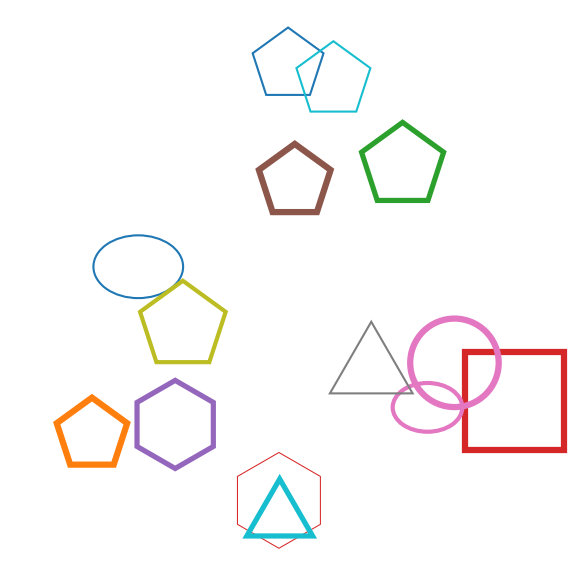[{"shape": "oval", "thickness": 1, "radius": 0.39, "center": [0.239, 0.537]}, {"shape": "pentagon", "thickness": 1, "radius": 0.32, "center": [0.499, 0.887]}, {"shape": "pentagon", "thickness": 3, "radius": 0.32, "center": [0.159, 0.246]}, {"shape": "pentagon", "thickness": 2.5, "radius": 0.37, "center": [0.697, 0.712]}, {"shape": "hexagon", "thickness": 0.5, "radius": 0.41, "center": [0.483, 0.133]}, {"shape": "square", "thickness": 3, "radius": 0.43, "center": [0.891, 0.305]}, {"shape": "hexagon", "thickness": 2.5, "radius": 0.38, "center": [0.303, 0.264]}, {"shape": "pentagon", "thickness": 3, "radius": 0.33, "center": [0.51, 0.685]}, {"shape": "circle", "thickness": 3, "radius": 0.38, "center": [0.787, 0.371]}, {"shape": "oval", "thickness": 2, "radius": 0.3, "center": [0.74, 0.294]}, {"shape": "triangle", "thickness": 1, "radius": 0.41, "center": [0.643, 0.359]}, {"shape": "pentagon", "thickness": 2, "radius": 0.39, "center": [0.317, 0.435]}, {"shape": "triangle", "thickness": 2.5, "radius": 0.33, "center": [0.484, 0.104]}, {"shape": "pentagon", "thickness": 1, "radius": 0.34, "center": [0.577, 0.86]}]